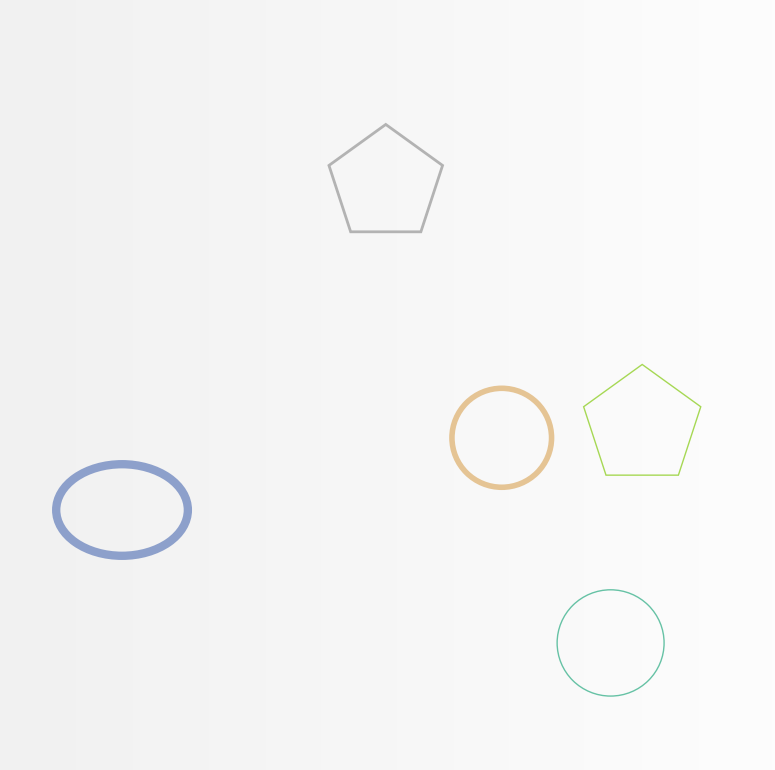[{"shape": "circle", "thickness": 0.5, "radius": 0.35, "center": [0.788, 0.165]}, {"shape": "oval", "thickness": 3, "radius": 0.42, "center": [0.157, 0.338]}, {"shape": "pentagon", "thickness": 0.5, "radius": 0.4, "center": [0.829, 0.447]}, {"shape": "circle", "thickness": 2, "radius": 0.32, "center": [0.647, 0.431]}, {"shape": "pentagon", "thickness": 1, "radius": 0.39, "center": [0.498, 0.761]}]